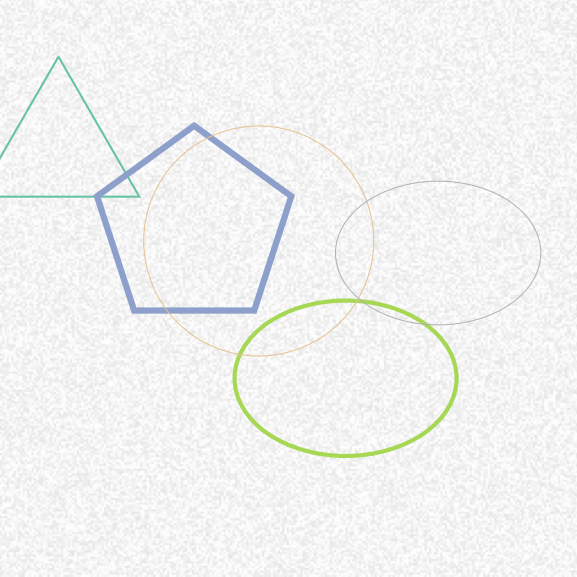[{"shape": "triangle", "thickness": 1, "radius": 0.81, "center": [0.101, 0.739]}, {"shape": "pentagon", "thickness": 3, "radius": 0.88, "center": [0.336, 0.605]}, {"shape": "oval", "thickness": 2, "radius": 0.96, "center": [0.598, 0.344]}, {"shape": "circle", "thickness": 0.5, "radius": 1.0, "center": [0.448, 0.582]}, {"shape": "oval", "thickness": 0.5, "radius": 0.89, "center": [0.759, 0.561]}]